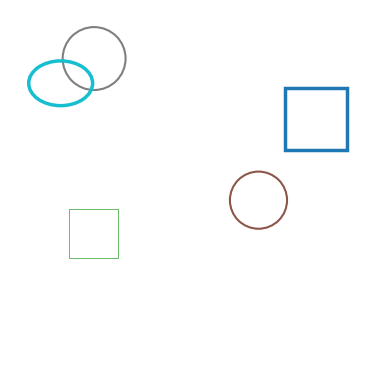[{"shape": "square", "thickness": 2.5, "radius": 0.4, "center": [0.82, 0.69]}, {"shape": "square", "thickness": 0.5, "radius": 0.32, "center": [0.243, 0.393]}, {"shape": "circle", "thickness": 1.5, "radius": 0.37, "center": [0.671, 0.48]}, {"shape": "circle", "thickness": 1.5, "radius": 0.41, "center": [0.244, 0.848]}, {"shape": "oval", "thickness": 2.5, "radius": 0.41, "center": [0.158, 0.784]}]